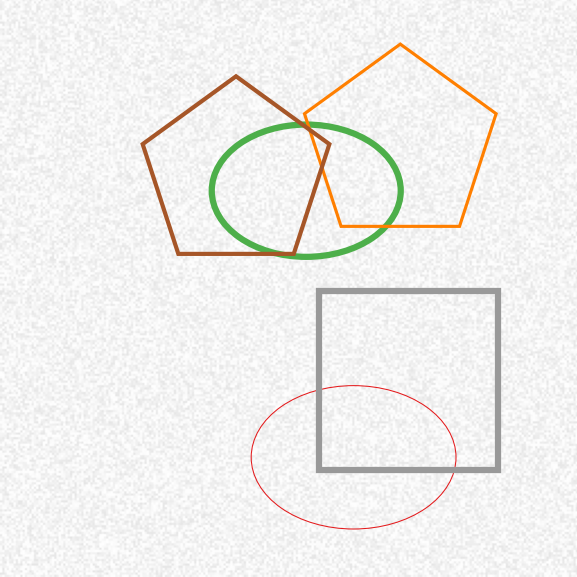[{"shape": "oval", "thickness": 0.5, "radius": 0.89, "center": [0.612, 0.207]}, {"shape": "oval", "thickness": 3, "radius": 0.82, "center": [0.53, 0.669]}, {"shape": "pentagon", "thickness": 1.5, "radius": 0.87, "center": [0.693, 0.748]}, {"shape": "pentagon", "thickness": 2, "radius": 0.85, "center": [0.409, 0.697]}, {"shape": "square", "thickness": 3, "radius": 0.77, "center": [0.707, 0.34]}]